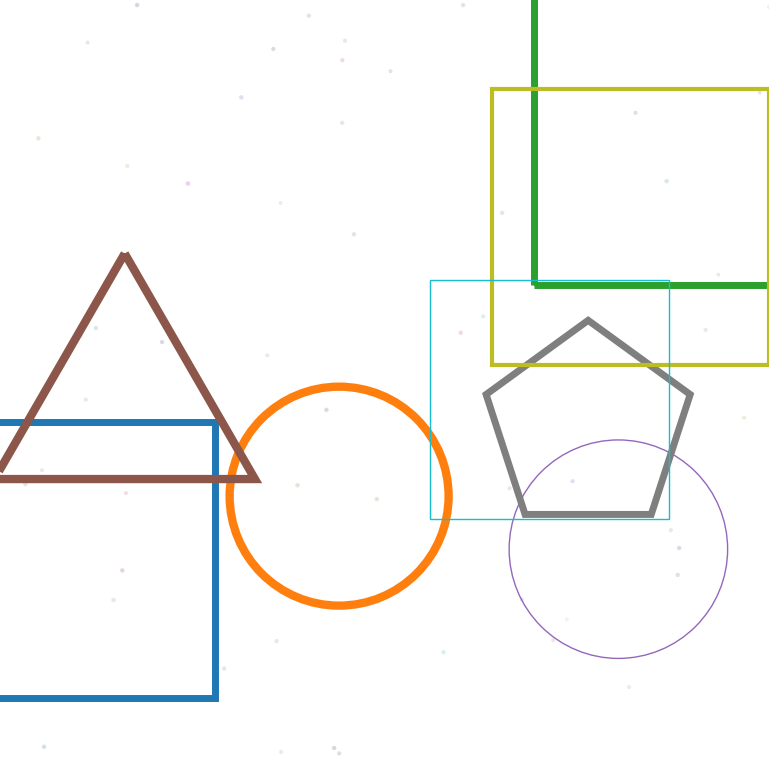[{"shape": "square", "thickness": 2.5, "radius": 0.9, "center": [0.1, 0.273]}, {"shape": "circle", "thickness": 3, "radius": 0.71, "center": [0.44, 0.356]}, {"shape": "square", "thickness": 2.5, "radius": 0.94, "center": [0.881, 0.818]}, {"shape": "circle", "thickness": 0.5, "radius": 0.71, "center": [0.803, 0.287]}, {"shape": "triangle", "thickness": 3, "radius": 0.98, "center": [0.162, 0.476]}, {"shape": "pentagon", "thickness": 2.5, "radius": 0.7, "center": [0.764, 0.445]}, {"shape": "square", "thickness": 1.5, "radius": 0.9, "center": [0.819, 0.705]}, {"shape": "square", "thickness": 0.5, "radius": 0.78, "center": [0.714, 0.481]}]